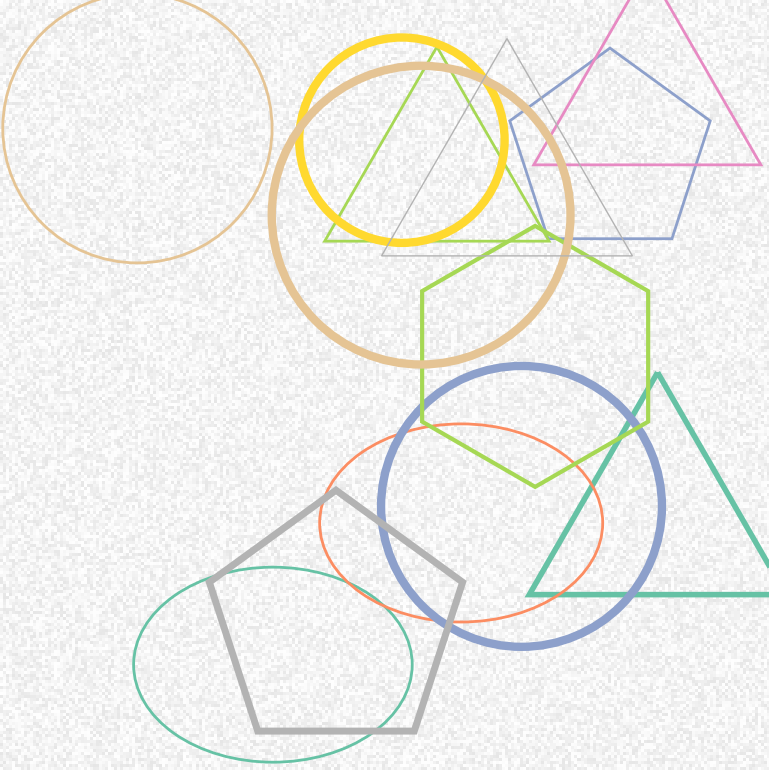[{"shape": "oval", "thickness": 1, "radius": 0.9, "center": [0.354, 0.137]}, {"shape": "triangle", "thickness": 2, "radius": 0.96, "center": [0.854, 0.324]}, {"shape": "oval", "thickness": 1, "radius": 0.92, "center": [0.599, 0.321]}, {"shape": "circle", "thickness": 3, "radius": 0.91, "center": [0.677, 0.342]}, {"shape": "pentagon", "thickness": 1, "radius": 0.68, "center": [0.792, 0.801]}, {"shape": "triangle", "thickness": 1, "radius": 0.85, "center": [0.841, 0.871]}, {"shape": "hexagon", "thickness": 1.5, "radius": 0.85, "center": [0.695, 0.537]}, {"shape": "triangle", "thickness": 1, "radius": 0.84, "center": [0.567, 0.771]}, {"shape": "circle", "thickness": 3, "radius": 0.67, "center": [0.522, 0.818]}, {"shape": "circle", "thickness": 1, "radius": 0.87, "center": [0.178, 0.833]}, {"shape": "circle", "thickness": 3, "radius": 0.97, "center": [0.547, 0.721]}, {"shape": "triangle", "thickness": 0.5, "radius": 0.94, "center": [0.658, 0.762]}, {"shape": "pentagon", "thickness": 2.5, "radius": 0.86, "center": [0.436, 0.19]}]